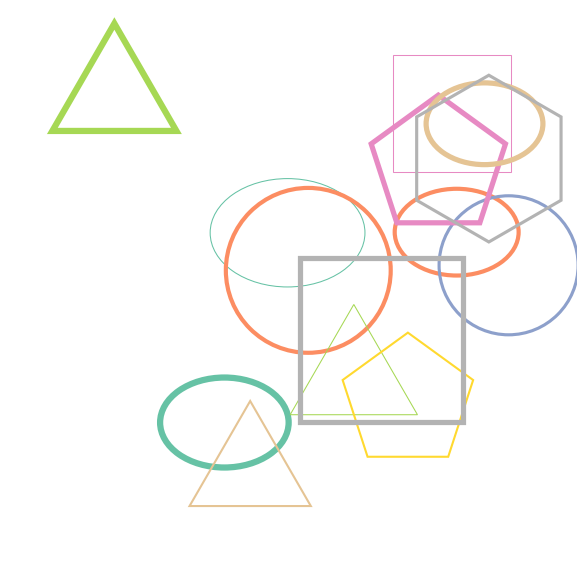[{"shape": "oval", "thickness": 3, "radius": 0.56, "center": [0.389, 0.267]}, {"shape": "oval", "thickness": 0.5, "radius": 0.67, "center": [0.498, 0.596]}, {"shape": "oval", "thickness": 2, "radius": 0.54, "center": [0.791, 0.597]}, {"shape": "circle", "thickness": 2, "radius": 0.71, "center": [0.534, 0.531]}, {"shape": "circle", "thickness": 1.5, "radius": 0.6, "center": [0.881, 0.54]}, {"shape": "pentagon", "thickness": 2.5, "radius": 0.61, "center": [0.759, 0.712]}, {"shape": "square", "thickness": 0.5, "radius": 0.51, "center": [0.783, 0.802]}, {"shape": "triangle", "thickness": 3, "radius": 0.62, "center": [0.198, 0.834]}, {"shape": "triangle", "thickness": 0.5, "radius": 0.64, "center": [0.613, 0.345]}, {"shape": "pentagon", "thickness": 1, "radius": 0.59, "center": [0.706, 0.304]}, {"shape": "triangle", "thickness": 1, "radius": 0.61, "center": [0.433, 0.183]}, {"shape": "oval", "thickness": 2.5, "radius": 0.51, "center": [0.839, 0.785]}, {"shape": "hexagon", "thickness": 1.5, "radius": 0.72, "center": [0.847, 0.725]}, {"shape": "square", "thickness": 2.5, "radius": 0.71, "center": [0.661, 0.411]}]